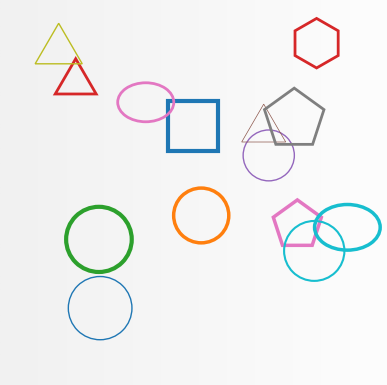[{"shape": "circle", "thickness": 1, "radius": 0.41, "center": [0.258, 0.2]}, {"shape": "square", "thickness": 3, "radius": 0.33, "center": [0.498, 0.673]}, {"shape": "circle", "thickness": 2.5, "radius": 0.36, "center": [0.519, 0.44]}, {"shape": "circle", "thickness": 3, "radius": 0.42, "center": [0.255, 0.378]}, {"shape": "hexagon", "thickness": 2, "radius": 0.32, "center": [0.817, 0.888]}, {"shape": "triangle", "thickness": 2, "radius": 0.31, "center": [0.195, 0.786]}, {"shape": "circle", "thickness": 1, "radius": 0.33, "center": [0.694, 0.596]}, {"shape": "triangle", "thickness": 0.5, "radius": 0.33, "center": [0.681, 0.664]}, {"shape": "oval", "thickness": 2, "radius": 0.36, "center": [0.376, 0.734]}, {"shape": "pentagon", "thickness": 2.5, "radius": 0.33, "center": [0.767, 0.416]}, {"shape": "pentagon", "thickness": 2, "radius": 0.4, "center": [0.759, 0.69]}, {"shape": "triangle", "thickness": 1, "radius": 0.35, "center": [0.151, 0.869]}, {"shape": "circle", "thickness": 1.5, "radius": 0.39, "center": [0.811, 0.348]}, {"shape": "oval", "thickness": 2.5, "radius": 0.42, "center": [0.896, 0.41]}]